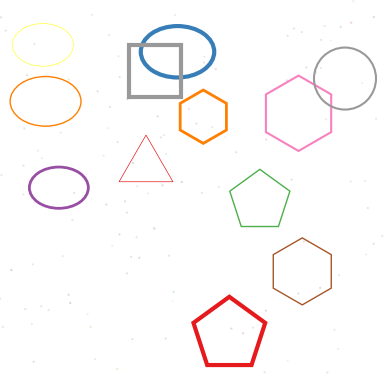[{"shape": "triangle", "thickness": 0.5, "radius": 0.4, "center": [0.379, 0.568]}, {"shape": "pentagon", "thickness": 3, "radius": 0.49, "center": [0.596, 0.131]}, {"shape": "oval", "thickness": 3, "radius": 0.48, "center": [0.461, 0.866]}, {"shape": "pentagon", "thickness": 1, "radius": 0.41, "center": [0.675, 0.478]}, {"shape": "oval", "thickness": 2, "radius": 0.38, "center": [0.153, 0.512]}, {"shape": "hexagon", "thickness": 2, "radius": 0.35, "center": [0.528, 0.697]}, {"shape": "oval", "thickness": 1, "radius": 0.46, "center": [0.118, 0.737]}, {"shape": "oval", "thickness": 0.5, "radius": 0.4, "center": [0.111, 0.883]}, {"shape": "hexagon", "thickness": 1, "radius": 0.43, "center": [0.785, 0.295]}, {"shape": "hexagon", "thickness": 1.5, "radius": 0.49, "center": [0.775, 0.706]}, {"shape": "circle", "thickness": 1.5, "radius": 0.4, "center": [0.896, 0.796]}, {"shape": "square", "thickness": 3, "radius": 0.34, "center": [0.403, 0.816]}]